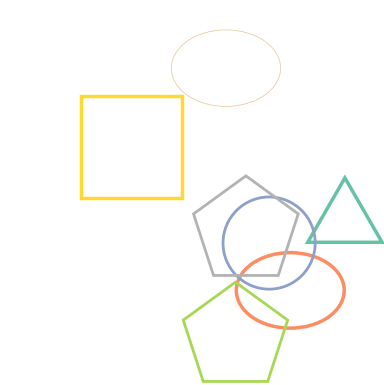[{"shape": "triangle", "thickness": 2.5, "radius": 0.56, "center": [0.896, 0.426]}, {"shape": "oval", "thickness": 2.5, "radius": 0.7, "center": [0.754, 0.246]}, {"shape": "circle", "thickness": 2, "radius": 0.6, "center": [0.699, 0.369]}, {"shape": "pentagon", "thickness": 2, "radius": 0.71, "center": [0.612, 0.125]}, {"shape": "square", "thickness": 2.5, "radius": 0.66, "center": [0.341, 0.618]}, {"shape": "oval", "thickness": 0.5, "radius": 0.71, "center": [0.587, 0.823]}, {"shape": "pentagon", "thickness": 2, "radius": 0.71, "center": [0.639, 0.4]}]